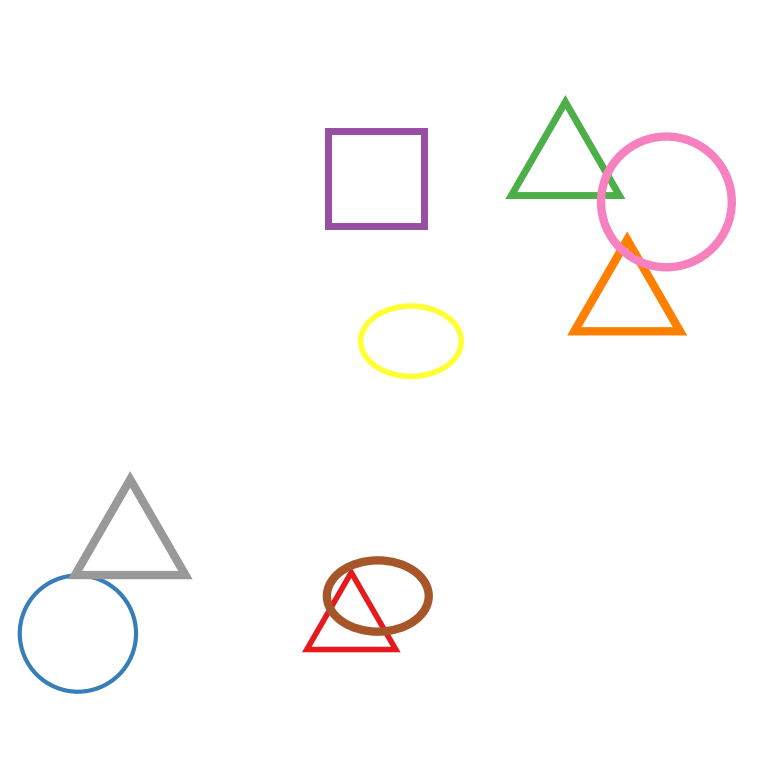[{"shape": "triangle", "thickness": 2, "radius": 0.33, "center": [0.456, 0.19]}, {"shape": "circle", "thickness": 1.5, "radius": 0.38, "center": [0.101, 0.177]}, {"shape": "triangle", "thickness": 2.5, "radius": 0.41, "center": [0.734, 0.787]}, {"shape": "square", "thickness": 2.5, "radius": 0.31, "center": [0.488, 0.768]}, {"shape": "triangle", "thickness": 3, "radius": 0.4, "center": [0.815, 0.609]}, {"shape": "oval", "thickness": 2, "radius": 0.33, "center": [0.534, 0.557]}, {"shape": "oval", "thickness": 3, "radius": 0.33, "center": [0.491, 0.226]}, {"shape": "circle", "thickness": 3, "radius": 0.42, "center": [0.865, 0.738]}, {"shape": "triangle", "thickness": 3, "radius": 0.41, "center": [0.169, 0.295]}]